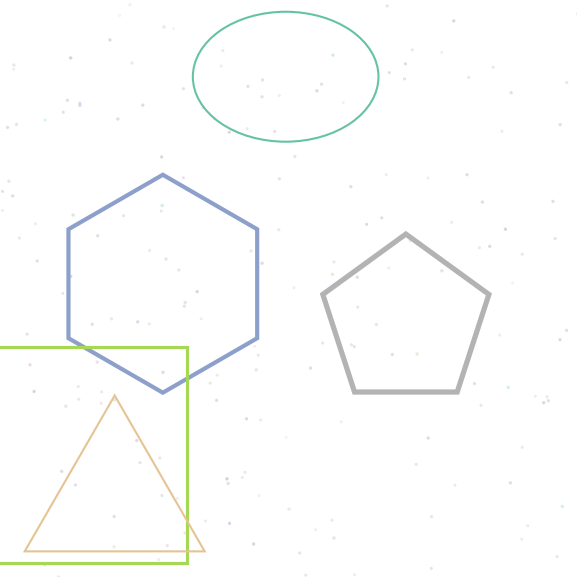[{"shape": "oval", "thickness": 1, "radius": 0.8, "center": [0.495, 0.866]}, {"shape": "hexagon", "thickness": 2, "radius": 0.94, "center": [0.282, 0.508]}, {"shape": "square", "thickness": 1.5, "radius": 0.93, "center": [0.138, 0.211]}, {"shape": "triangle", "thickness": 1, "radius": 0.9, "center": [0.199, 0.134]}, {"shape": "pentagon", "thickness": 2.5, "radius": 0.76, "center": [0.703, 0.443]}]